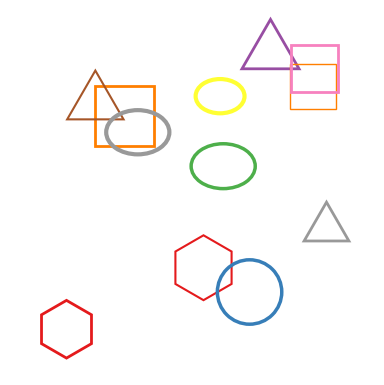[{"shape": "hexagon", "thickness": 2, "radius": 0.37, "center": [0.173, 0.145]}, {"shape": "hexagon", "thickness": 1.5, "radius": 0.42, "center": [0.529, 0.305]}, {"shape": "circle", "thickness": 2.5, "radius": 0.42, "center": [0.648, 0.242]}, {"shape": "oval", "thickness": 2.5, "radius": 0.42, "center": [0.58, 0.568]}, {"shape": "triangle", "thickness": 2, "radius": 0.43, "center": [0.703, 0.864]}, {"shape": "square", "thickness": 2, "radius": 0.39, "center": [0.324, 0.698]}, {"shape": "square", "thickness": 1, "radius": 0.3, "center": [0.813, 0.775]}, {"shape": "oval", "thickness": 3, "radius": 0.32, "center": [0.572, 0.75]}, {"shape": "triangle", "thickness": 1.5, "radius": 0.42, "center": [0.248, 0.732]}, {"shape": "square", "thickness": 2, "radius": 0.31, "center": [0.817, 0.823]}, {"shape": "oval", "thickness": 3, "radius": 0.41, "center": [0.358, 0.656]}, {"shape": "triangle", "thickness": 2, "radius": 0.34, "center": [0.848, 0.408]}]